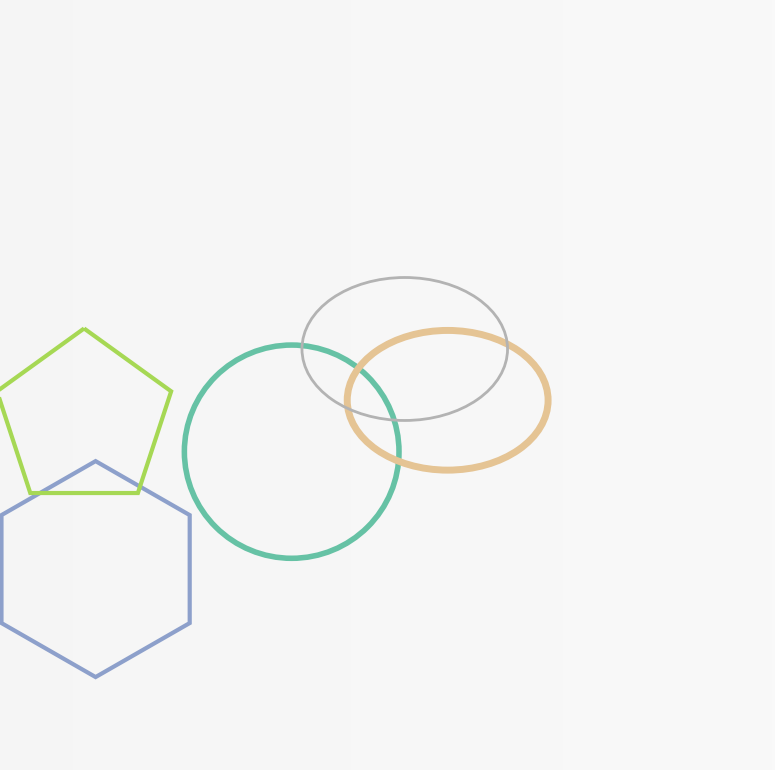[{"shape": "circle", "thickness": 2, "radius": 0.69, "center": [0.376, 0.413]}, {"shape": "hexagon", "thickness": 1.5, "radius": 0.7, "center": [0.123, 0.261]}, {"shape": "pentagon", "thickness": 1.5, "radius": 0.59, "center": [0.108, 0.455]}, {"shape": "oval", "thickness": 2.5, "radius": 0.65, "center": [0.578, 0.48]}, {"shape": "oval", "thickness": 1, "radius": 0.66, "center": [0.522, 0.547]}]